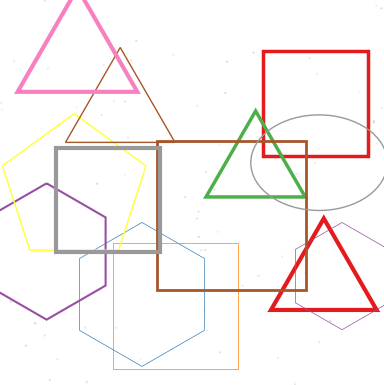[{"shape": "square", "thickness": 2.5, "radius": 0.68, "center": [0.82, 0.732]}, {"shape": "triangle", "thickness": 3, "radius": 0.79, "center": [0.841, 0.274]}, {"shape": "hexagon", "thickness": 0.5, "radius": 0.93, "center": [0.369, 0.235]}, {"shape": "triangle", "thickness": 2.5, "radius": 0.74, "center": [0.664, 0.563]}, {"shape": "hexagon", "thickness": 1.5, "radius": 0.89, "center": [0.121, 0.347]}, {"shape": "hexagon", "thickness": 0.5, "radius": 0.7, "center": [0.888, 0.283]}, {"shape": "square", "thickness": 0.5, "radius": 0.81, "center": [0.457, 0.205]}, {"shape": "pentagon", "thickness": 1, "radius": 0.98, "center": [0.193, 0.509]}, {"shape": "square", "thickness": 2, "radius": 0.97, "center": [0.6, 0.439]}, {"shape": "triangle", "thickness": 1, "radius": 0.82, "center": [0.312, 0.712]}, {"shape": "triangle", "thickness": 3, "radius": 0.9, "center": [0.201, 0.851]}, {"shape": "oval", "thickness": 1, "radius": 0.89, "center": [0.829, 0.577]}, {"shape": "square", "thickness": 3, "radius": 0.68, "center": [0.28, 0.481]}]